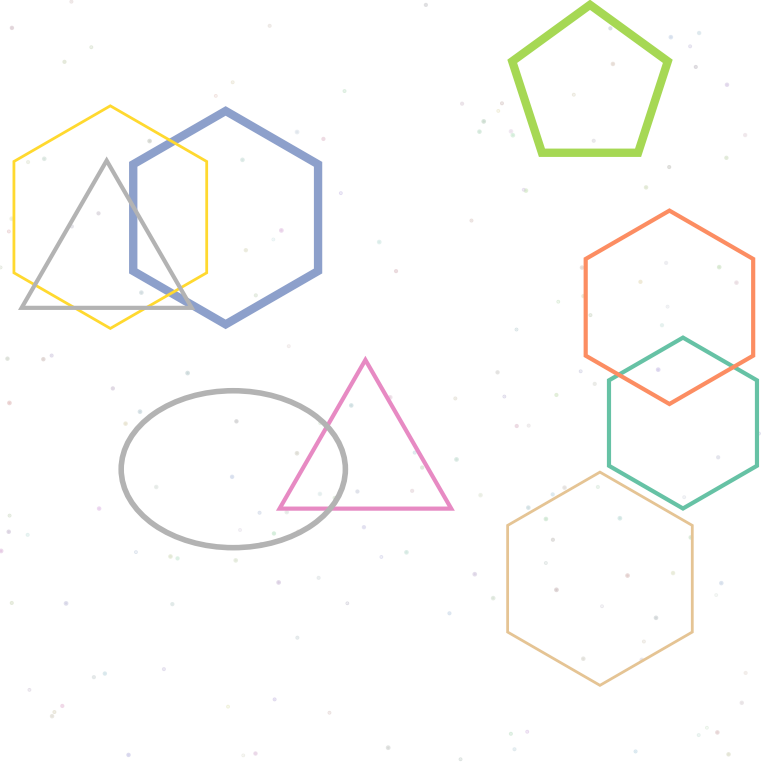[{"shape": "hexagon", "thickness": 1.5, "radius": 0.55, "center": [0.887, 0.451]}, {"shape": "hexagon", "thickness": 1.5, "radius": 0.63, "center": [0.869, 0.601]}, {"shape": "hexagon", "thickness": 3, "radius": 0.69, "center": [0.293, 0.717]}, {"shape": "triangle", "thickness": 1.5, "radius": 0.64, "center": [0.475, 0.404]}, {"shape": "pentagon", "thickness": 3, "radius": 0.53, "center": [0.766, 0.888]}, {"shape": "hexagon", "thickness": 1, "radius": 0.72, "center": [0.143, 0.718]}, {"shape": "hexagon", "thickness": 1, "radius": 0.69, "center": [0.779, 0.248]}, {"shape": "triangle", "thickness": 1.5, "radius": 0.64, "center": [0.139, 0.664]}, {"shape": "oval", "thickness": 2, "radius": 0.73, "center": [0.303, 0.391]}]